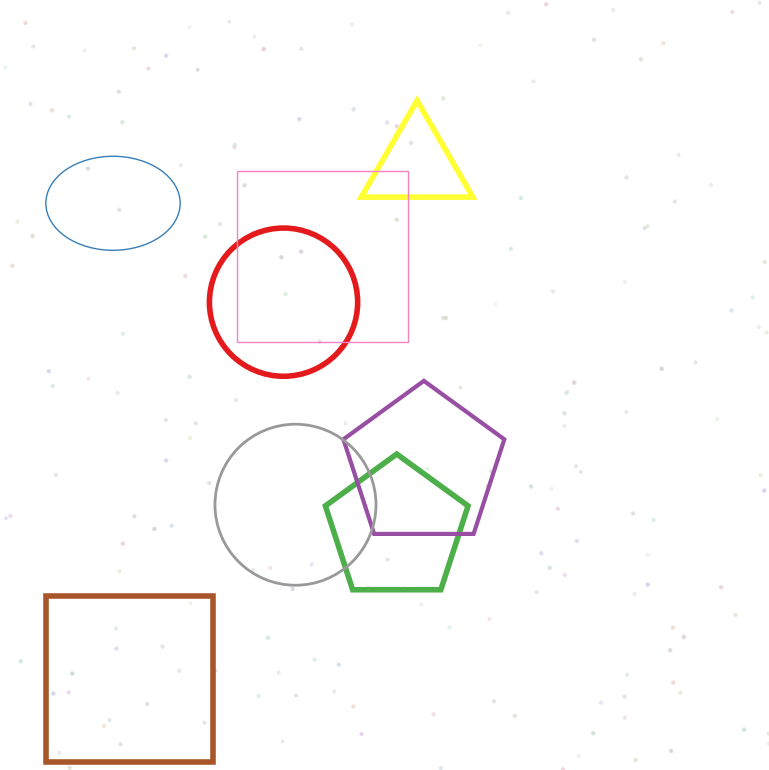[{"shape": "circle", "thickness": 2, "radius": 0.48, "center": [0.368, 0.608]}, {"shape": "oval", "thickness": 0.5, "radius": 0.44, "center": [0.147, 0.736]}, {"shape": "pentagon", "thickness": 2, "radius": 0.49, "center": [0.515, 0.313]}, {"shape": "pentagon", "thickness": 1.5, "radius": 0.55, "center": [0.55, 0.395]}, {"shape": "triangle", "thickness": 2, "radius": 0.42, "center": [0.542, 0.786]}, {"shape": "square", "thickness": 2, "radius": 0.54, "center": [0.168, 0.118]}, {"shape": "square", "thickness": 0.5, "radius": 0.56, "center": [0.419, 0.666]}, {"shape": "circle", "thickness": 1, "radius": 0.52, "center": [0.384, 0.345]}]